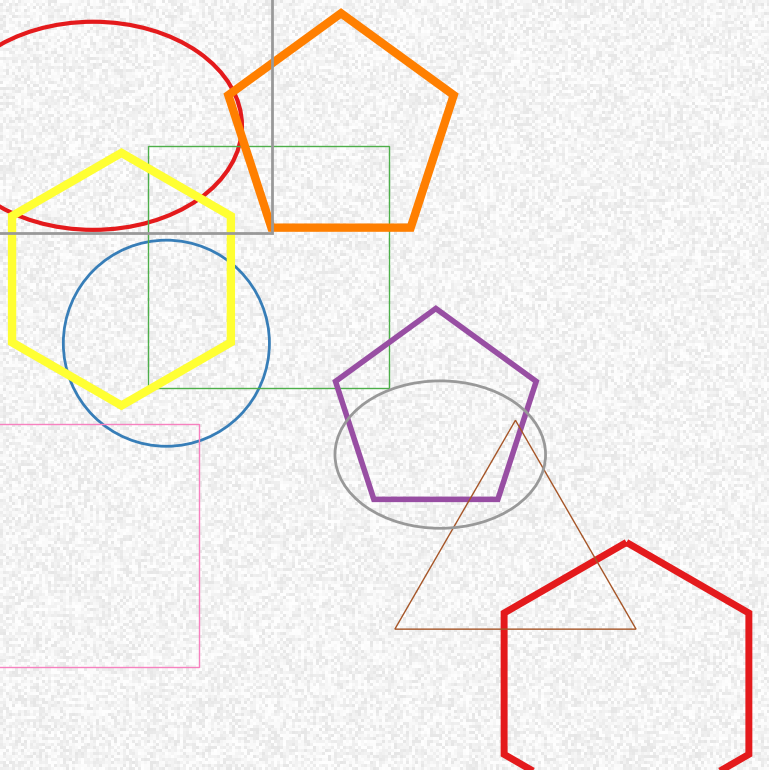[{"shape": "oval", "thickness": 1.5, "radius": 0.97, "center": [0.121, 0.837]}, {"shape": "hexagon", "thickness": 2.5, "radius": 0.92, "center": [0.814, 0.112]}, {"shape": "circle", "thickness": 1, "radius": 0.67, "center": [0.216, 0.554]}, {"shape": "square", "thickness": 0.5, "radius": 0.78, "center": [0.349, 0.654]}, {"shape": "pentagon", "thickness": 2, "radius": 0.69, "center": [0.566, 0.462]}, {"shape": "pentagon", "thickness": 3, "radius": 0.77, "center": [0.443, 0.829]}, {"shape": "hexagon", "thickness": 3, "radius": 0.82, "center": [0.158, 0.637]}, {"shape": "triangle", "thickness": 0.5, "radius": 0.9, "center": [0.669, 0.273]}, {"shape": "square", "thickness": 0.5, "radius": 0.79, "center": [0.101, 0.291]}, {"shape": "oval", "thickness": 1, "radius": 0.68, "center": [0.572, 0.41]}, {"shape": "square", "thickness": 1, "radius": 0.95, "center": [0.164, 0.887]}]